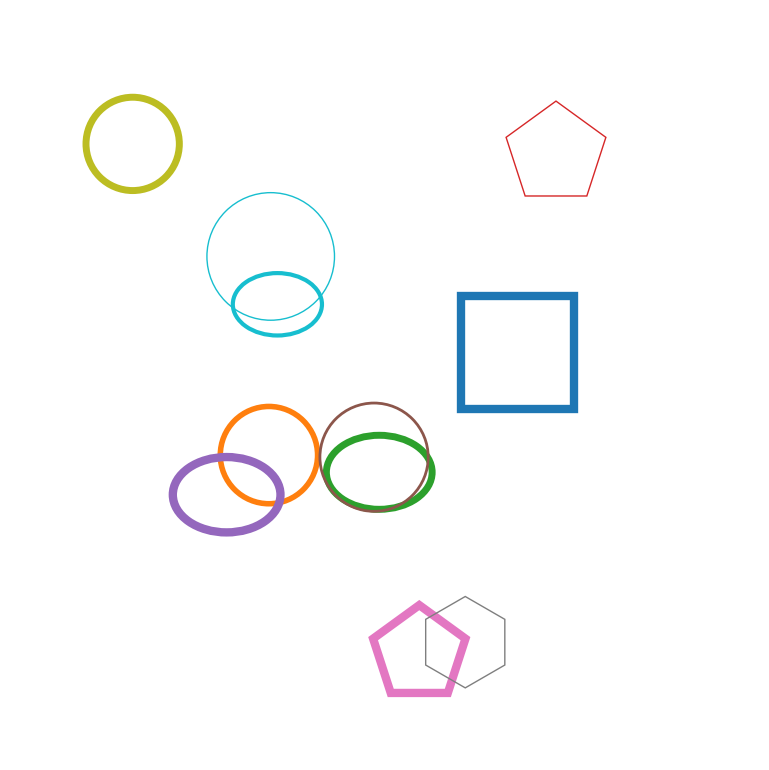[{"shape": "square", "thickness": 3, "radius": 0.37, "center": [0.672, 0.542]}, {"shape": "circle", "thickness": 2, "radius": 0.32, "center": [0.349, 0.409]}, {"shape": "oval", "thickness": 2.5, "radius": 0.34, "center": [0.493, 0.387]}, {"shape": "pentagon", "thickness": 0.5, "radius": 0.34, "center": [0.722, 0.801]}, {"shape": "oval", "thickness": 3, "radius": 0.35, "center": [0.294, 0.358]}, {"shape": "circle", "thickness": 1, "radius": 0.35, "center": [0.486, 0.406]}, {"shape": "pentagon", "thickness": 3, "radius": 0.32, "center": [0.545, 0.151]}, {"shape": "hexagon", "thickness": 0.5, "radius": 0.3, "center": [0.604, 0.166]}, {"shape": "circle", "thickness": 2.5, "radius": 0.3, "center": [0.172, 0.813]}, {"shape": "oval", "thickness": 1.5, "radius": 0.29, "center": [0.36, 0.605]}, {"shape": "circle", "thickness": 0.5, "radius": 0.41, "center": [0.352, 0.667]}]